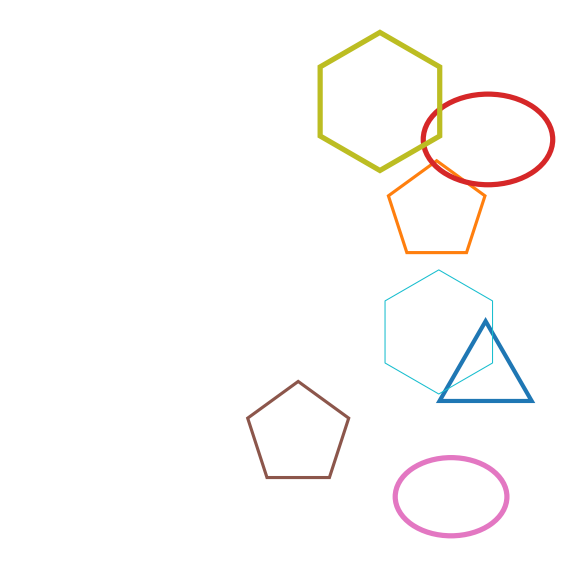[{"shape": "triangle", "thickness": 2, "radius": 0.46, "center": [0.841, 0.351]}, {"shape": "pentagon", "thickness": 1.5, "radius": 0.44, "center": [0.756, 0.633]}, {"shape": "oval", "thickness": 2.5, "radius": 0.56, "center": [0.845, 0.758]}, {"shape": "pentagon", "thickness": 1.5, "radius": 0.46, "center": [0.516, 0.247]}, {"shape": "oval", "thickness": 2.5, "radius": 0.48, "center": [0.781, 0.139]}, {"shape": "hexagon", "thickness": 2.5, "radius": 0.6, "center": [0.658, 0.823]}, {"shape": "hexagon", "thickness": 0.5, "radius": 0.54, "center": [0.76, 0.424]}]